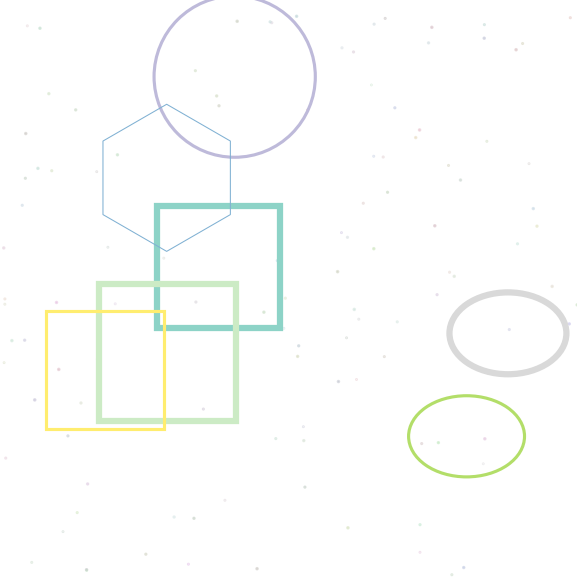[{"shape": "square", "thickness": 3, "radius": 0.53, "center": [0.379, 0.536]}, {"shape": "circle", "thickness": 1.5, "radius": 0.7, "center": [0.406, 0.866]}, {"shape": "hexagon", "thickness": 0.5, "radius": 0.64, "center": [0.289, 0.691]}, {"shape": "oval", "thickness": 1.5, "radius": 0.5, "center": [0.808, 0.244]}, {"shape": "oval", "thickness": 3, "radius": 0.51, "center": [0.88, 0.422]}, {"shape": "square", "thickness": 3, "radius": 0.59, "center": [0.291, 0.388]}, {"shape": "square", "thickness": 1.5, "radius": 0.51, "center": [0.182, 0.359]}]